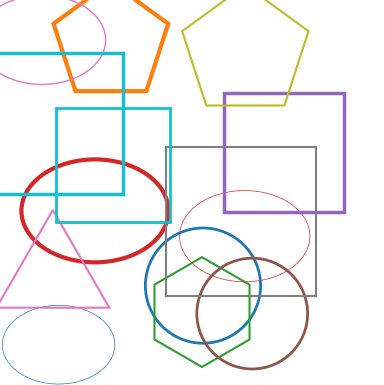[{"shape": "circle", "thickness": 2, "radius": 0.75, "center": [0.527, 0.258]}, {"shape": "oval", "thickness": 0.5, "radius": 0.73, "center": [0.152, 0.105]}, {"shape": "pentagon", "thickness": 3, "radius": 0.78, "center": [0.288, 0.89]}, {"shape": "hexagon", "thickness": 1.5, "radius": 0.71, "center": [0.525, 0.189]}, {"shape": "oval", "thickness": 3, "radius": 0.95, "center": [0.247, 0.452]}, {"shape": "oval", "thickness": 0.5, "radius": 0.85, "center": [0.636, 0.387]}, {"shape": "square", "thickness": 2.5, "radius": 0.77, "center": [0.738, 0.604]}, {"shape": "circle", "thickness": 2, "radius": 0.72, "center": [0.655, 0.186]}, {"shape": "oval", "thickness": 1, "radius": 0.83, "center": [0.109, 0.896]}, {"shape": "triangle", "thickness": 1.5, "radius": 0.85, "center": [0.137, 0.285]}, {"shape": "square", "thickness": 1.5, "radius": 0.97, "center": [0.626, 0.424]}, {"shape": "pentagon", "thickness": 1.5, "radius": 0.86, "center": [0.637, 0.866]}, {"shape": "square", "thickness": 2, "radius": 0.75, "center": [0.294, 0.571]}, {"shape": "square", "thickness": 2.5, "radius": 0.91, "center": [0.137, 0.68]}]